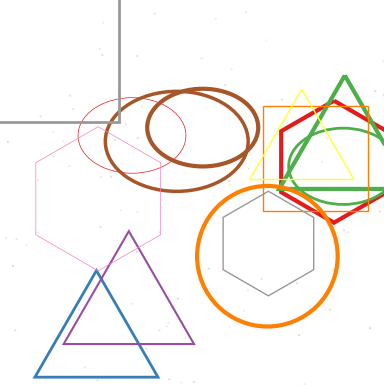[{"shape": "hexagon", "thickness": 3, "radius": 0.79, "center": [0.868, 0.58]}, {"shape": "oval", "thickness": 0.5, "radius": 0.7, "center": [0.343, 0.648]}, {"shape": "triangle", "thickness": 2, "radius": 0.92, "center": [0.251, 0.113]}, {"shape": "oval", "thickness": 2, "radius": 0.71, "center": [0.891, 0.568]}, {"shape": "triangle", "thickness": 3, "radius": 0.98, "center": [0.896, 0.608]}, {"shape": "triangle", "thickness": 1.5, "radius": 0.98, "center": [0.335, 0.204]}, {"shape": "circle", "thickness": 3, "radius": 0.91, "center": [0.694, 0.334]}, {"shape": "square", "thickness": 1, "radius": 0.68, "center": [0.819, 0.588]}, {"shape": "triangle", "thickness": 1, "radius": 0.78, "center": [0.784, 0.612]}, {"shape": "oval", "thickness": 2.5, "radius": 0.93, "center": [0.459, 0.633]}, {"shape": "oval", "thickness": 3, "radius": 0.72, "center": [0.527, 0.669]}, {"shape": "hexagon", "thickness": 0.5, "radius": 0.94, "center": [0.255, 0.484]}, {"shape": "square", "thickness": 2, "radius": 0.81, "center": [0.147, 0.846]}, {"shape": "hexagon", "thickness": 1, "radius": 0.68, "center": [0.697, 0.367]}]